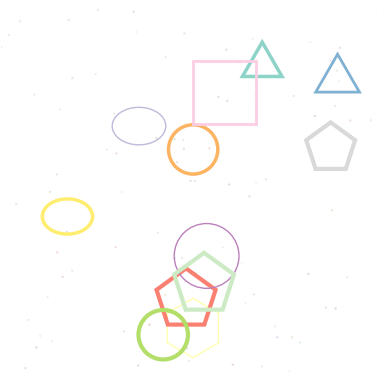[{"shape": "triangle", "thickness": 2.5, "radius": 0.3, "center": [0.681, 0.831]}, {"shape": "hexagon", "thickness": 1, "radius": 0.38, "center": [0.501, 0.148]}, {"shape": "oval", "thickness": 1, "radius": 0.35, "center": [0.361, 0.673]}, {"shape": "pentagon", "thickness": 3, "radius": 0.4, "center": [0.483, 0.222]}, {"shape": "triangle", "thickness": 2, "radius": 0.33, "center": [0.877, 0.794]}, {"shape": "circle", "thickness": 2.5, "radius": 0.32, "center": [0.502, 0.612]}, {"shape": "circle", "thickness": 3, "radius": 0.32, "center": [0.424, 0.131]}, {"shape": "square", "thickness": 2, "radius": 0.41, "center": [0.582, 0.759]}, {"shape": "pentagon", "thickness": 3, "radius": 0.33, "center": [0.859, 0.615]}, {"shape": "circle", "thickness": 1, "radius": 0.42, "center": [0.537, 0.335]}, {"shape": "pentagon", "thickness": 3, "radius": 0.41, "center": [0.53, 0.262]}, {"shape": "oval", "thickness": 2.5, "radius": 0.33, "center": [0.175, 0.438]}]